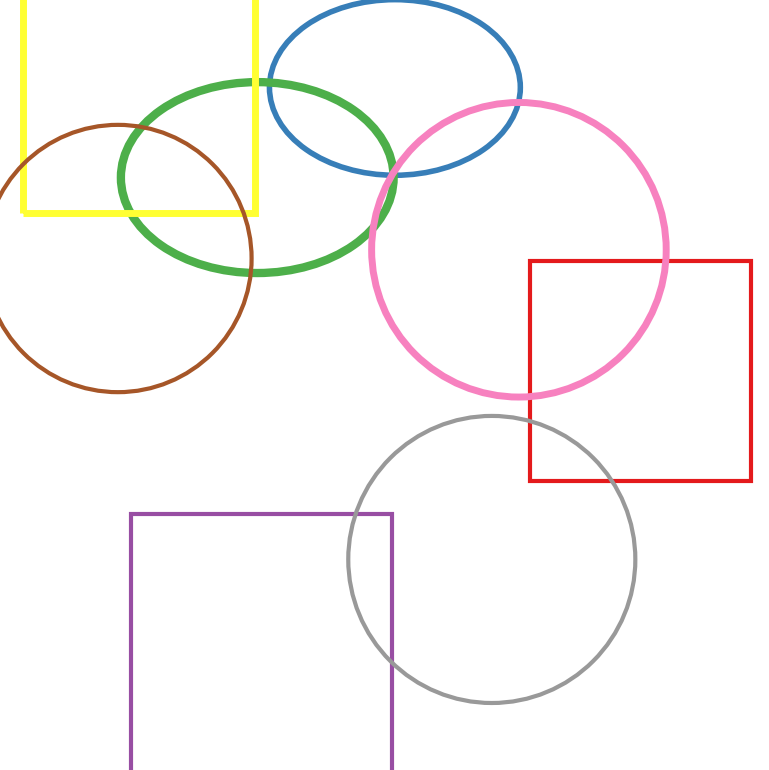[{"shape": "square", "thickness": 1.5, "radius": 0.72, "center": [0.832, 0.518]}, {"shape": "oval", "thickness": 2, "radius": 0.81, "center": [0.513, 0.886]}, {"shape": "oval", "thickness": 3, "radius": 0.89, "center": [0.334, 0.769]}, {"shape": "square", "thickness": 1.5, "radius": 0.85, "center": [0.339, 0.163]}, {"shape": "square", "thickness": 2.5, "radius": 0.75, "center": [0.18, 0.874]}, {"shape": "circle", "thickness": 1.5, "radius": 0.87, "center": [0.153, 0.664]}, {"shape": "circle", "thickness": 2.5, "radius": 0.96, "center": [0.674, 0.676]}, {"shape": "circle", "thickness": 1.5, "radius": 0.93, "center": [0.639, 0.273]}]